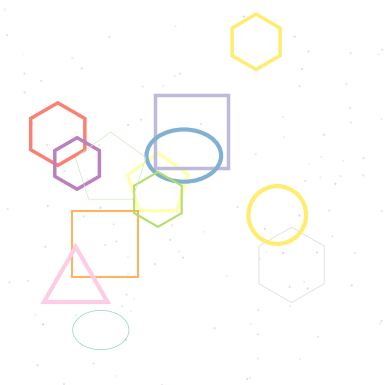[{"shape": "oval", "thickness": 0.5, "radius": 0.37, "center": [0.262, 0.143]}, {"shape": "pentagon", "thickness": 2.5, "radius": 0.41, "center": [0.411, 0.52]}, {"shape": "square", "thickness": 2.5, "radius": 0.47, "center": [0.498, 0.658]}, {"shape": "hexagon", "thickness": 2.5, "radius": 0.41, "center": [0.15, 0.652]}, {"shape": "oval", "thickness": 3, "radius": 0.48, "center": [0.478, 0.596]}, {"shape": "square", "thickness": 1.5, "radius": 0.42, "center": [0.273, 0.366]}, {"shape": "hexagon", "thickness": 1.5, "radius": 0.36, "center": [0.41, 0.482]}, {"shape": "triangle", "thickness": 3, "radius": 0.48, "center": [0.197, 0.263]}, {"shape": "hexagon", "thickness": 0.5, "radius": 0.49, "center": [0.757, 0.312]}, {"shape": "hexagon", "thickness": 2.5, "radius": 0.33, "center": [0.2, 0.575]}, {"shape": "pentagon", "thickness": 0.5, "radius": 0.48, "center": [0.287, 0.561]}, {"shape": "circle", "thickness": 3, "radius": 0.37, "center": [0.72, 0.442]}, {"shape": "hexagon", "thickness": 2.5, "radius": 0.36, "center": [0.665, 0.891]}]